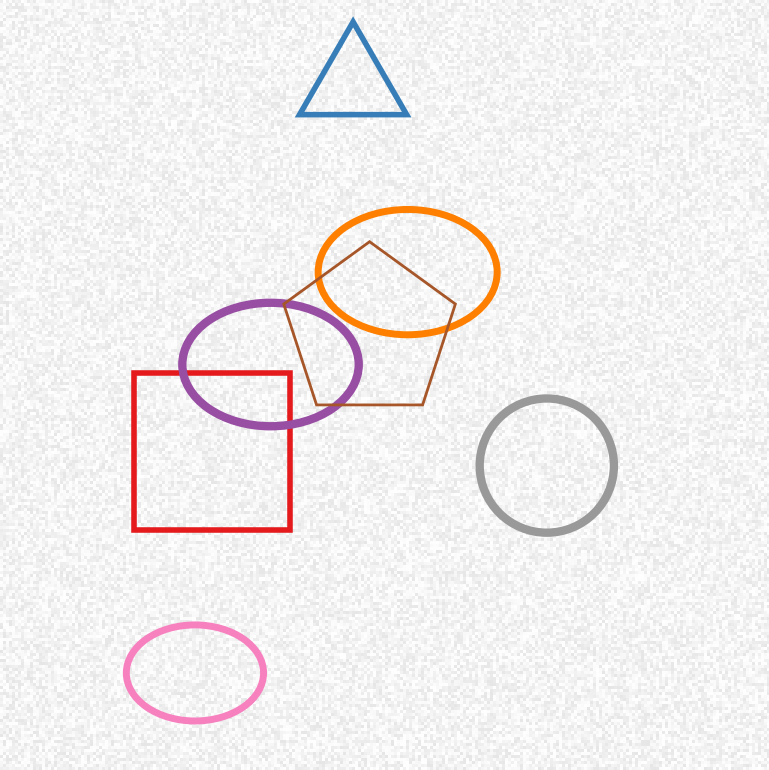[{"shape": "square", "thickness": 2, "radius": 0.51, "center": [0.275, 0.414]}, {"shape": "triangle", "thickness": 2, "radius": 0.4, "center": [0.459, 0.891]}, {"shape": "oval", "thickness": 3, "radius": 0.57, "center": [0.351, 0.527]}, {"shape": "oval", "thickness": 2.5, "radius": 0.58, "center": [0.529, 0.647]}, {"shape": "pentagon", "thickness": 1, "radius": 0.59, "center": [0.48, 0.569]}, {"shape": "oval", "thickness": 2.5, "radius": 0.45, "center": [0.253, 0.126]}, {"shape": "circle", "thickness": 3, "radius": 0.44, "center": [0.71, 0.395]}]